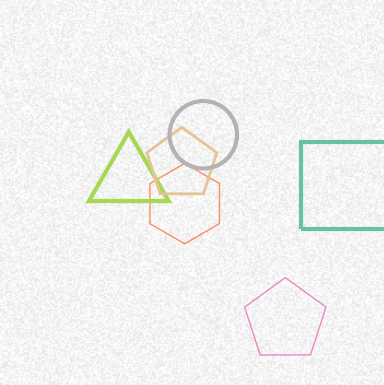[{"shape": "square", "thickness": 3, "radius": 0.57, "center": [0.895, 0.518]}, {"shape": "hexagon", "thickness": 1, "radius": 0.52, "center": [0.48, 0.471]}, {"shape": "pentagon", "thickness": 1, "radius": 0.56, "center": [0.741, 0.168]}, {"shape": "triangle", "thickness": 3, "radius": 0.6, "center": [0.335, 0.538]}, {"shape": "pentagon", "thickness": 2, "radius": 0.48, "center": [0.472, 0.574]}, {"shape": "circle", "thickness": 3, "radius": 0.44, "center": [0.528, 0.65]}]